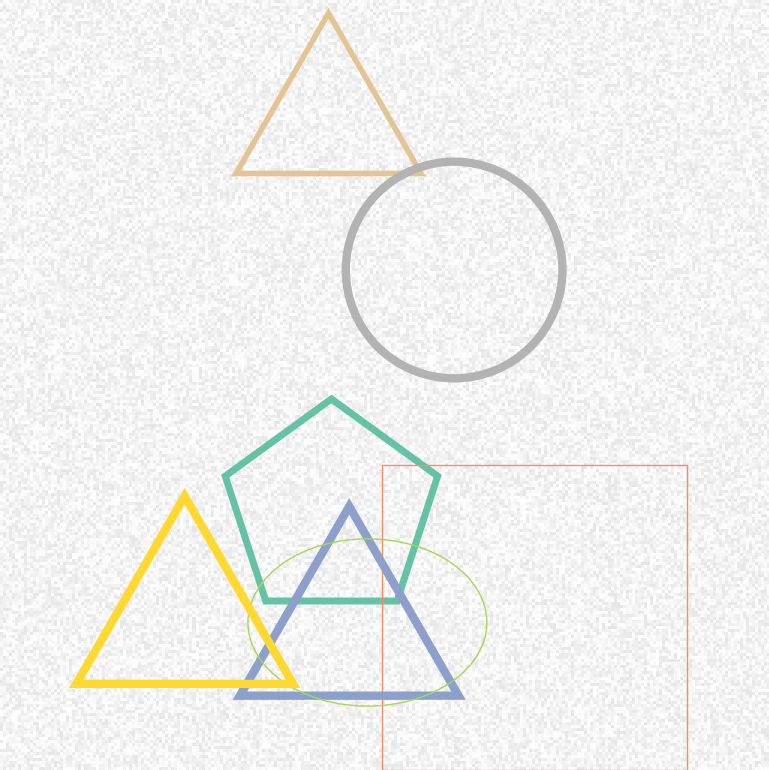[{"shape": "pentagon", "thickness": 2.5, "radius": 0.73, "center": [0.43, 0.337]}, {"shape": "square", "thickness": 0.5, "radius": 0.99, "center": [0.694, 0.198]}, {"shape": "triangle", "thickness": 3, "radius": 0.82, "center": [0.454, 0.178]}, {"shape": "oval", "thickness": 0.5, "radius": 0.78, "center": [0.477, 0.192]}, {"shape": "triangle", "thickness": 3, "radius": 0.81, "center": [0.24, 0.193]}, {"shape": "triangle", "thickness": 2, "radius": 0.69, "center": [0.427, 0.844]}, {"shape": "circle", "thickness": 3, "radius": 0.7, "center": [0.59, 0.649]}]